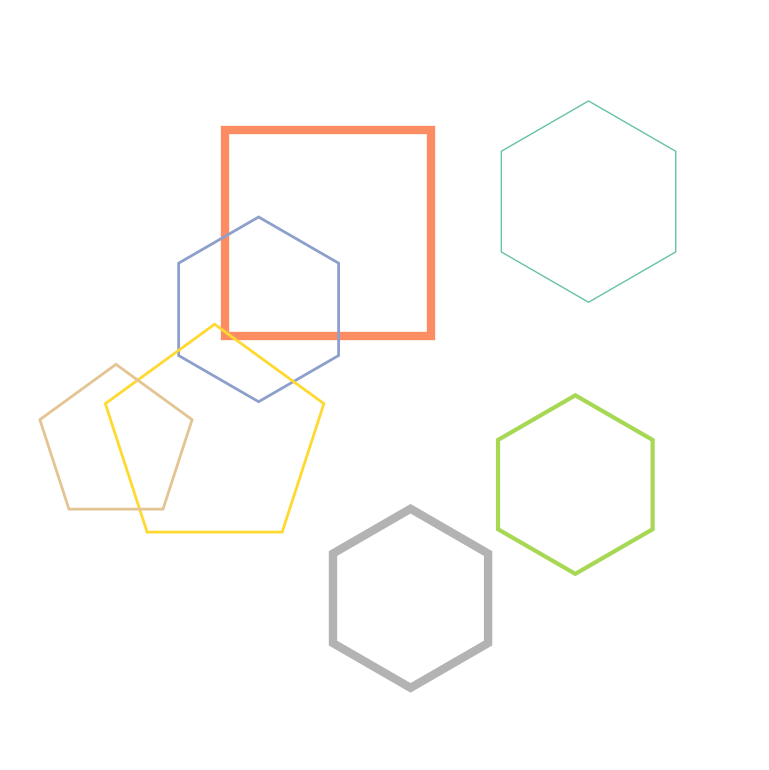[{"shape": "hexagon", "thickness": 0.5, "radius": 0.65, "center": [0.764, 0.738]}, {"shape": "square", "thickness": 3, "radius": 0.67, "center": [0.426, 0.698]}, {"shape": "hexagon", "thickness": 1, "radius": 0.6, "center": [0.336, 0.598]}, {"shape": "hexagon", "thickness": 1.5, "radius": 0.58, "center": [0.747, 0.371]}, {"shape": "pentagon", "thickness": 1, "radius": 0.75, "center": [0.279, 0.43]}, {"shape": "pentagon", "thickness": 1, "radius": 0.52, "center": [0.151, 0.423]}, {"shape": "hexagon", "thickness": 3, "radius": 0.58, "center": [0.533, 0.223]}]